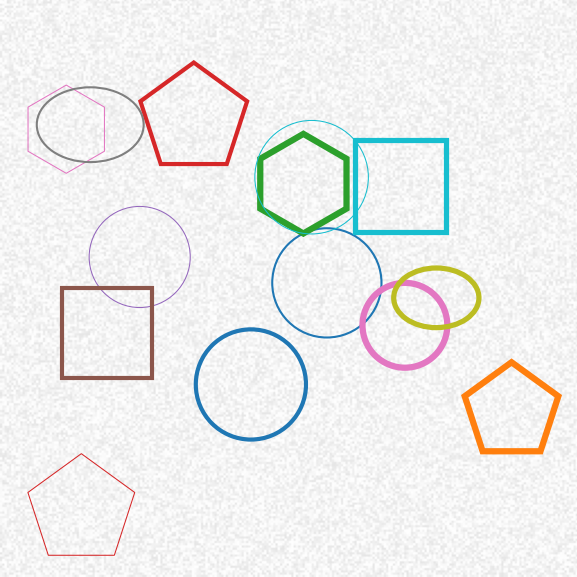[{"shape": "circle", "thickness": 2, "radius": 0.48, "center": [0.434, 0.333]}, {"shape": "circle", "thickness": 1, "radius": 0.47, "center": [0.566, 0.509]}, {"shape": "pentagon", "thickness": 3, "radius": 0.43, "center": [0.886, 0.287]}, {"shape": "hexagon", "thickness": 3, "radius": 0.43, "center": [0.525, 0.681]}, {"shape": "pentagon", "thickness": 2, "radius": 0.49, "center": [0.336, 0.794]}, {"shape": "pentagon", "thickness": 0.5, "radius": 0.49, "center": [0.141, 0.116]}, {"shape": "circle", "thickness": 0.5, "radius": 0.44, "center": [0.242, 0.554]}, {"shape": "square", "thickness": 2, "radius": 0.39, "center": [0.186, 0.422]}, {"shape": "circle", "thickness": 3, "radius": 0.37, "center": [0.701, 0.436]}, {"shape": "hexagon", "thickness": 0.5, "radius": 0.38, "center": [0.115, 0.775]}, {"shape": "oval", "thickness": 1, "radius": 0.46, "center": [0.156, 0.783]}, {"shape": "oval", "thickness": 2.5, "radius": 0.37, "center": [0.756, 0.483]}, {"shape": "circle", "thickness": 0.5, "radius": 0.49, "center": [0.54, 0.692]}, {"shape": "square", "thickness": 2.5, "radius": 0.4, "center": [0.693, 0.677]}]